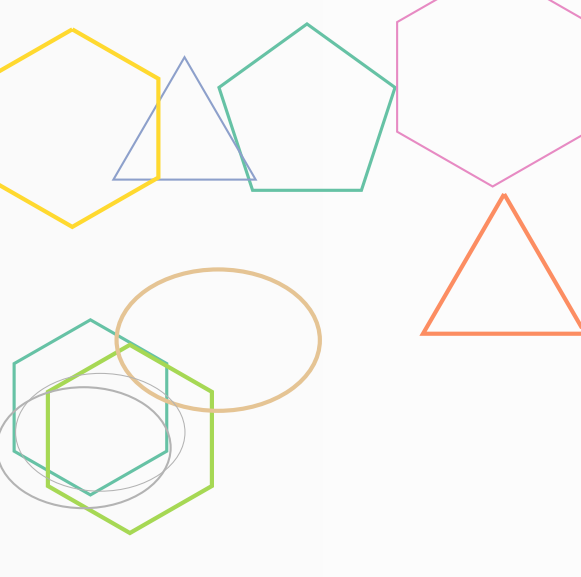[{"shape": "pentagon", "thickness": 1.5, "radius": 0.8, "center": [0.528, 0.798]}, {"shape": "hexagon", "thickness": 1.5, "radius": 0.76, "center": [0.156, 0.294]}, {"shape": "triangle", "thickness": 2, "radius": 0.81, "center": [0.867, 0.502]}, {"shape": "triangle", "thickness": 1, "radius": 0.71, "center": [0.317, 0.759]}, {"shape": "hexagon", "thickness": 1, "radius": 0.95, "center": [0.848, 0.866]}, {"shape": "hexagon", "thickness": 2, "radius": 0.81, "center": [0.223, 0.239]}, {"shape": "hexagon", "thickness": 2, "radius": 0.86, "center": [0.124, 0.777]}, {"shape": "oval", "thickness": 2, "radius": 0.87, "center": [0.375, 0.41]}, {"shape": "oval", "thickness": 0.5, "radius": 0.73, "center": [0.173, 0.251]}, {"shape": "oval", "thickness": 1, "radius": 0.75, "center": [0.144, 0.224]}]